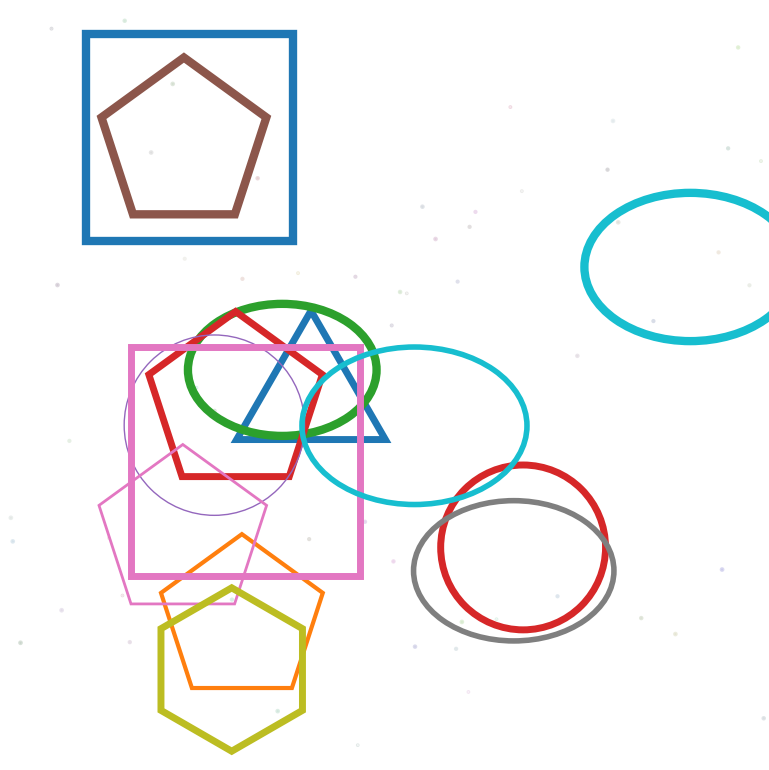[{"shape": "square", "thickness": 3, "radius": 0.67, "center": [0.246, 0.821]}, {"shape": "triangle", "thickness": 2.5, "radius": 0.56, "center": [0.404, 0.485]}, {"shape": "pentagon", "thickness": 1.5, "radius": 0.55, "center": [0.314, 0.196]}, {"shape": "oval", "thickness": 3, "radius": 0.61, "center": [0.367, 0.52]}, {"shape": "pentagon", "thickness": 2.5, "radius": 0.59, "center": [0.306, 0.477]}, {"shape": "circle", "thickness": 2.5, "radius": 0.54, "center": [0.679, 0.289]}, {"shape": "circle", "thickness": 0.5, "radius": 0.59, "center": [0.278, 0.448]}, {"shape": "pentagon", "thickness": 3, "radius": 0.56, "center": [0.239, 0.813]}, {"shape": "pentagon", "thickness": 1, "radius": 0.57, "center": [0.237, 0.308]}, {"shape": "square", "thickness": 2.5, "radius": 0.75, "center": [0.319, 0.401]}, {"shape": "oval", "thickness": 2, "radius": 0.65, "center": [0.667, 0.259]}, {"shape": "hexagon", "thickness": 2.5, "radius": 0.53, "center": [0.301, 0.13]}, {"shape": "oval", "thickness": 2, "radius": 0.73, "center": [0.538, 0.447]}, {"shape": "oval", "thickness": 3, "radius": 0.69, "center": [0.896, 0.653]}]